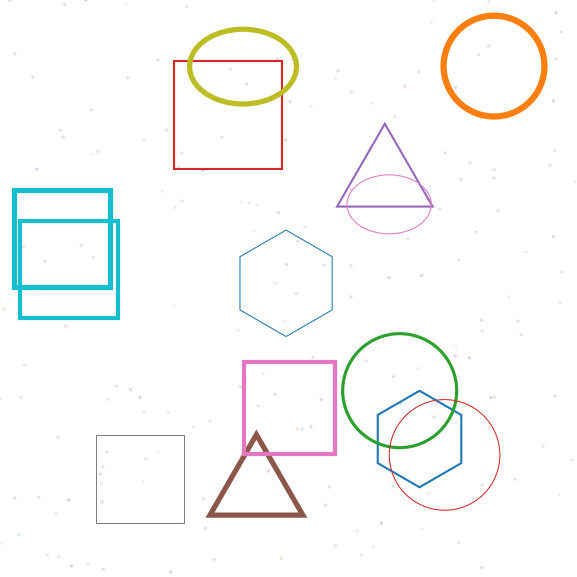[{"shape": "hexagon", "thickness": 1, "radius": 0.42, "center": [0.726, 0.239]}, {"shape": "hexagon", "thickness": 0.5, "radius": 0.46, "center": [0.495, 0.509]}, {"shape": "circle", "thickness": 3, "radius": 0.44, "center": [0.855, 0.885]}, {"shape": "circle", "thickness": 1.5, "radius": 0.49, "center": [0.692, 0.323]}, {"shape": "circle", "thickness": 0.5, "radius": 0.48, "center": [0.77, 0.211]}, {"shape": "square", "thickness": 1, "radius": 0.47, "center": [0.394, 0.8]}, {"shape": "triangle", "thickness": 1, "radius": 0.48, "center": [0.666, 0.689]}, {"shape": "triangle", "thickness": 2.5, "radius": 0.46, "center": [0.444, 0.154]}, {"shape": "square", "thickness": 2, "radius": 0.4, "center": [0.501, 0.292]}, {"shape": "oval", "thickness": 0.5, "radius": 0.37, "center": [0.674, 0.645]}, {"shape": "square", "thickness": 0.5, "radius": 0.38, "center": [0.242, 0.17]}, {"shape": "oval", "thickness": 2.5, "radius": 0.46, "center": [0.421, 0.884]}, {"shape": "square", "thickness": 2.5, "radius": 0.42, "center": [0.108, 0.586]}, {"shape": "square", "thickness": 2, "radius": 0.42, "center": [0.12, 0.532]}]